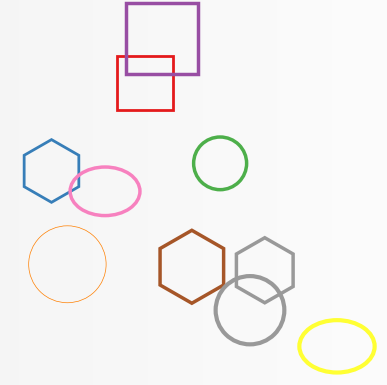[{"shape": "square", "thickness": 2, "radius": 0.36, "center": [0.374, 0.784]}, {"shape": "hexagon", "thickness": 2, "radius": 0.41, "center": [0.133, 0.556]}, {"shape": "circle", "thickness": 2.5, "radius": 0.34, "center": [0.568, 0.576]}, {"shape": "square", "thickness": 2.5, "radius": 0.46, "center": [0.419, 0.9]}, {"shape": "circle", "thickness": 0.5, "radius": 0.5, "center": [0.174, 0.314]}, {"shape": "oval", "thickness": 3, "radius": 0.49, "center": [0.87, 0.1]}, {"shape": "hexagon", "thickness": 2.5, "radius": 0.47, "center": [0.495, 0.307]}, {"shape": "oval", "thickness": 2.5, "radius": 0.45, "center": [0.271, 0.503]}, {"shape": "circle", "thickness": 3, "radius": 0.44, "center": [0.645, 0.194]}, {"shape": "hexagon", "thickness": 2.5, "radius": 0.42, "center": [0.683, 0.298]}]